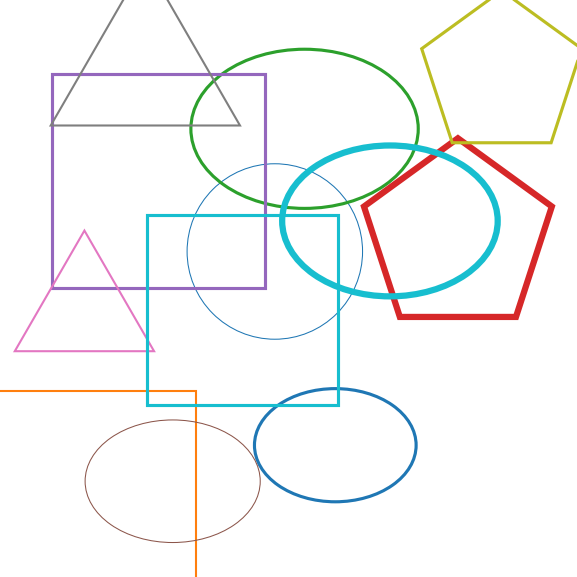[{"shape": "oval", "thickness": 1.5, "radius": 0.7, "center": [0.581, 0.228]}, {"shape": "circle", "thickness": 0.5, "radius": 0.76, "center": [0.476, 0.564]}, {"shape": "square", "thickness": 1, "radius": 0.91, "center": [0.157, 0.14]}, {"shape": "oval", "thickness": 1.5, "radius": 0.98, "center": [0.527, 0.776]}, {"shape": "pentagon", "thickness": 3, "radius": 0.86, "center": [0.793, 0.589]}, {"shape": "square", "thickness": 1.5, "radius": 0.92, "center": [0.274, 0.686]}, {"shape": "oval", "thickness": 0.5, "radius": 0.76, "center": [0.299, 0.166]}, {"shape": "triangle", "thickness": 1, "radius": 0.7, "center": [0.146, 0.461]}, {"shape": "triangle", "thickness": 1, "radius": 0.95, "center": [0.252, 0.876]}, {"shape": "pentagon", "thickness": 1.5, "radius": 0.73, "center": [0.869, 0.87]}, {"shape": "oval", "thickness": 3, "radius": 0.93, "center": [0.675, 0.617]}, {"shape": "square", "thickness": 1.5, "radius": 0.82, "center": [0.42, 0.462]}]